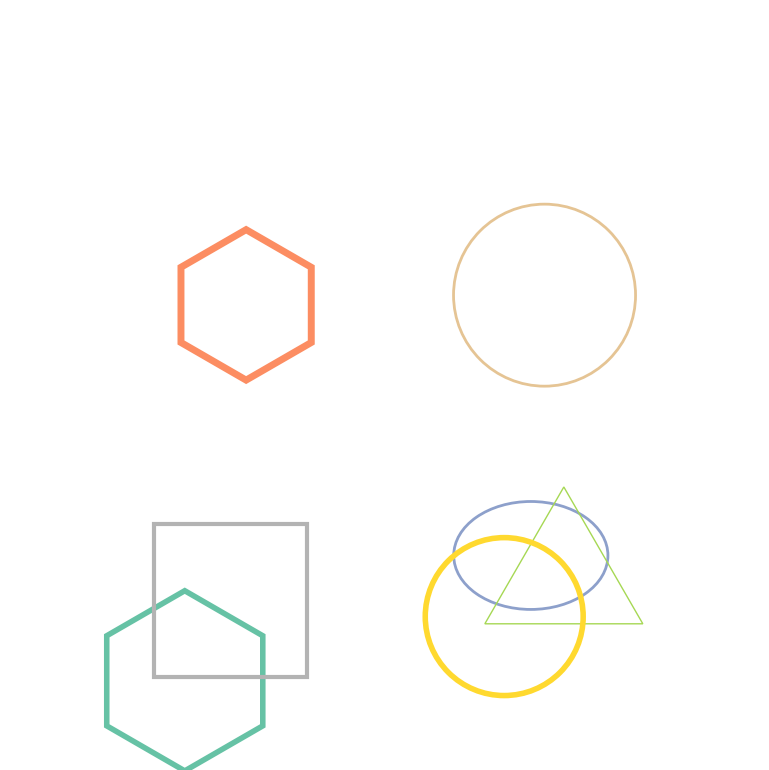[{"shape": "hexagon", "thickness": 2, "radius": 0.58, "center": [0.24, 0.116]}, {"shape": "hexagon", "thickness": 2.5, "radius": 0.49, "center": [0.32, 0.604]}, {"shape": "oval", "thickness": 1, "radius": 0.5, "center": [0.689, 0.279]}, {"shape": "triangle", "thickness": 0.5, "radius": 0.59, "center": [0.732, 0.249]}, {"shape": "circle", "thickness": 2, "radius": 0.51, "center": [0.655, 0.199]}, {"shape": "circle", "thickness": 1, "radius": 0.59, "center": [0.707, 0.617]}, {"shape": "square", "thickness": 1.5, "radius": 0.5, "center": [0.299, 0.22]}]